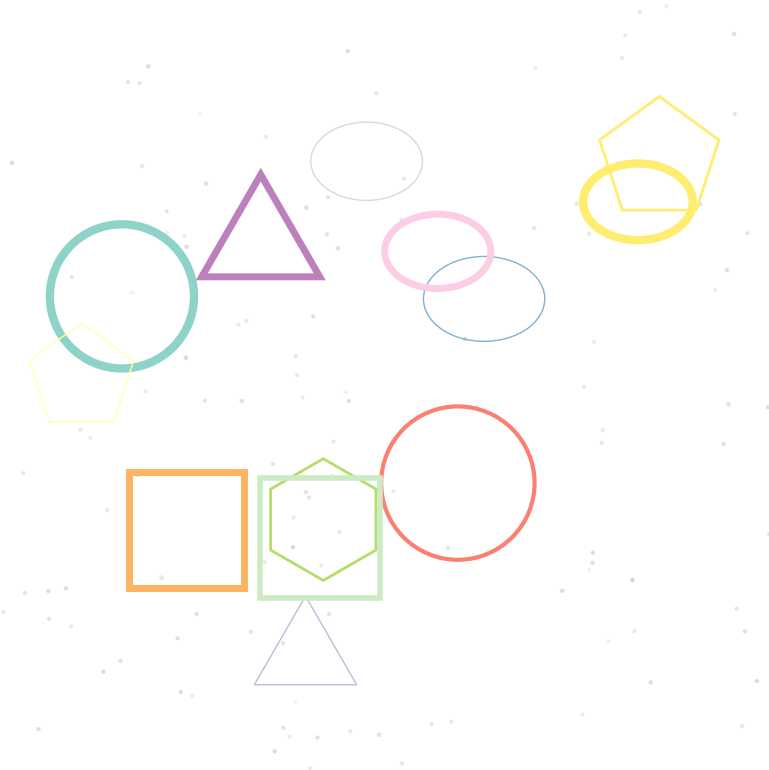[{"shape": "circle", "thickness": 3, "radius": 0.47, "center": [0.158, 0.615]}, {"shape": "pentagon", "thickness": 0.5, "radius": 0.36, "center": [0.106, 0.509]}, {"shape": "triangle", "thickness": 0.5, "radius": 0.38, "center": [0.397, 0.149]}, {"shape": "circle", "thickness": 1.5, "radius": 0.5, "center": [0.595, 0.373]}, {"shape": "oval", "thickness": 0.5, "radius": 0.39, "center": [0.629, 0.612]}, {"shape": "square", "thickness": 2.5, "radius": 0.38, "center": [0.242, 0.312]}, {"shape": "hexagon", "thickness": 1, "radius": 0.4, "center": [0.42, 0.325]}, {"shape": "oval", "thickness": 2.5, "radius": 0.34, "center": [0.568, 0.674]}, {"shape": "oval", "thickness": 0.5, "radius": 0.36, "center": [0.476, 0.791]}, {"shape": "triangle", "thickness": 2.5, "radius": 0.44, "center": [0.339, 0.685]}, {"shape": "square", "thickness": 2, "radius": 0.39, "center": [0.416, 0.301]}, {"shape": "oval", "thickness": 3, "radius": 0.36, "center": [0.828, 0.738]}, {"shape": "pentagon", "thickness": 1, "radius": 0.41, "center": [0.856, 0.793]}]